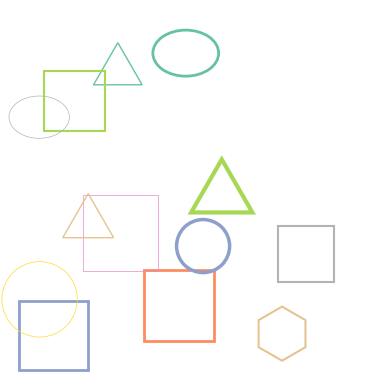[{"shape": "oval", "thickness": 2, "radius": 0.43, "center": [0.482, 0.862]}, {"shape": "triangle", "thickness": 1, "radius": 0.36, "center": [0.306, 0.816]}, {"shape": "square", "thickness": 2, "radius": 0.46, "center": [0.466, 0.206]}, {"shape": "square", "thickness": 2, "radius": 0.45, "center": [0.138, 0.129]}, {"shape": "circle", "thickness": 2.5, "radius": 0.34, "center": [0.528, 0.361]}, {"shape": "square", "thickness": 0.5, "radius": 0.49, "center": [0.313, 0.394]}, {"shape": "square", "thickness": 1.5, "radius": 0.39, "center": [0.194, 0.737]}, {"shape": "triangle", "thickness": 3, "radius": 0.46, "center": [0.576, 0.494]}, {"shape": "circle", "thickness": 0.5, "radius": 0.49, "center": [0.103, 0.222]}, {"shape": "triangle", "thickness": 1, "radius": 0.38, "center": [0.229, 0.421]}, {"shape": "hexagon", "thickness": 1.5, "radius": 0.35, "center": [0.733, 0.133]}, {"shape": "square", "thickness": 1.5, "radius": 0.37, "center": [0.795, 0.341]}, {"shape": "oval", "thickness": 0.5, "radius": 0.39, "center": [0.102, 0.696]}]